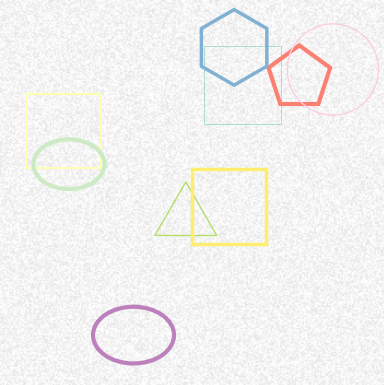[{"shape": "square", "thickness": 0.5, "radius": 0.51, "center": [0.63, 0.778]}, {"shape": "square", "thickness": 1.5, "radius": 0.48, "center": [0.165, 0.659]}, {"shape": "pentagon", "thickness": 3, "radius": 0.42, "center": [0.777, 0.798]}, {"shape": "hexagon", "thickness": 2.5, "radius": 0.49, "center": [0.608, 0.877]}, {"shape": "triangle", "thickness": 1, "radius": 0.46, "center": [0.483, 0.435]}, {"shape": "circle", "thickness": 1, "radius": 0.59, "center": [0.865, 0.819]}, {"shape": "oval", "thickness": 3, "radius": 0.53, "center": [0.347, 0.13]}, {"shape": "oval", "thickness": 3, "radius": 0.46, "center": [0.179, 0.573]}, {"shape": "square", "thickness": 2.5, "radius": 0.48, "center": [0.594, 0.464]}]